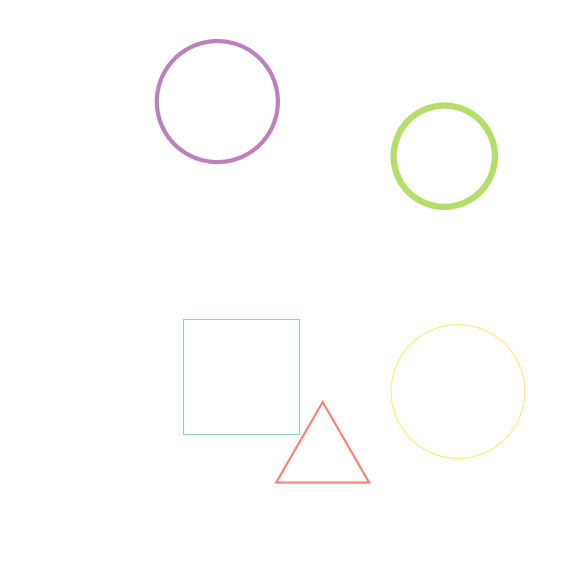[{"shape": "square", "thickness": 0.5, "radius": 0.5, "center": [0.417, 0.347]}, {"shape": "triangle", "thickness": 1, "radius": 0.46, "center": [0.559, 0.21]}, {"shape": "circle", "thickness": 3, "radius": 0.44, "center": [0.769, 0.729]}, {"shape": "circle", "thickness": 2, "radius": 0.52, "center": [0.376, 0.823]}, {"shape": "circle", "thickness": 0.5, "radius": 0.58, "center": [0.793, 0.321]}]